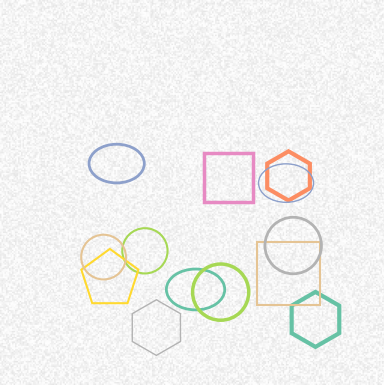[{"shape": "oval", "thickness": 2, "radius": 0.38, "center": [0.508, 0.248]}, {"shape": "hexagon", "thickness": 3, "radius": 0.36, "center": [0.819, 0.17]}, {"shape": "hexagon", "thickness": 3, "radius": 0.32, "center": [0.749, 0.543]}, {"shape": "oval", "thickness": 1, "radius": 0.36, "center": [0.743, 0.524]}, {"shape": "oval", "thickness": 2, "radius": 0.36, "center": [0.303, 0.575]}, {"shape": "square", "thickness": 2.5, "radius": 0.32, "center": [0.594, 0.54]}, {"shape": "circle", "thickness": 1.5, "radius": 0.29, "center": [0.376, 0.349]}, {"shape": "circle", "thickness": 2.5, "radius": 0.36, "center": [0.573, 0.241]}, {"shape": "pentagon", "thickness": 1.5, "radius": 0.39, "center": [0.285, 0.276]}, {"shape": "square", "thickness": 1.5, "radius": 0.41, "center": [0.749, 0.29]}, {"shape": "circle", "thickness": 1.5, "radius": 0.29, "center": [0.269, 0.332]}, {"shape": "circle", "thickness": 2, "radius": 0.37, "center": [0.762, 0.362]}, {"shape": "hexagon", "thickness": 1, "radius": 0.36, "center": [0.406, 0.149]}]